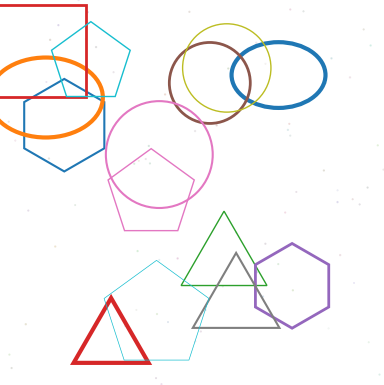[{"shape": "hexagon", "thickness": 1.5, "radius": 0.6, "center": [0.167, 0.675]}, {"shape": "oval", "thickness": 3, "radius": 0.61, "center": [0.723, 0.805]}, {"shape": "oval", "thickness": 3, "radius": 0.74, "center": [0.119, 0.747]}, {"shape": "triangle", "thickness": 1, "radius": 0.64, "center": [0.582, 0.323]}, {"shape": "triangle", "thickness": 3, "radius": 0.56, "center": [0.289, 0.114]}, {"shape": "square", "thickness": 2, "radius": 0.6, "center": [0.105, 0.867]}, {"shape": "hexagon", "thickness": 2, "radius": 0.55, "center": [0.759, 0.258]}, {"shape": "circle", "thickness": 2, "radius": 0.53, "center": [0.545, 0.785]}, {"shape": "circle", "thickness": 1.5, "radius": 0.69, "center": [0.414, 0.599]}, {"shape": "pentagon", "thickness": 1, "radius": 0.59, "center": [0.393, 0.496]}, {"shape": "triangle", "thickness": 1.5, "radius": 0.65, "center": [0.613, 0.213]}, {"shape": "circle", "thickness": 1, "radius": 0.57, "center": [0.589, 0.823]}, {"shape": "pentagon", "thickness": 0.5, "radius": 0.72, "center": [0.407, 0.181]}, {"shape": "pentagon", "thickness": 1, "radius": 0.54, "center": [0.236, 0.836]}]